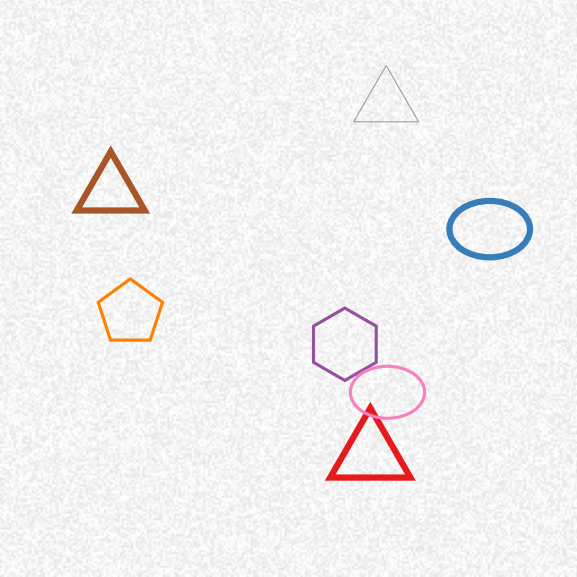[{"shape": "triangle", "thickness": 3, "radius": 0.4, "center": [0.641, 0.212]}, {"shape": "oval", "thickness": 3, "radius": 0.35, "center": [0.848, 0.602]}, {"shape": "hexagon", "thickness": 1.5, "radius": 0.31, "center": [0.597, 0.403]}, {"shape": "pentagon", "thickness": 1.5, "radius": 0.29, "center": [0.226, 0.458]}, {"shape": "triangle", "thickness": 3, "radius": 0.34, "center": [0.192, 0.669]}, {"shape": "oval", "thickness": 1.5, "radius": 0.32, "center": [0.671, 0.32]}, {"shape": "triangle", "thickness": 0.5, "radius": 0.32, "center": [0.669, 0.821]}]